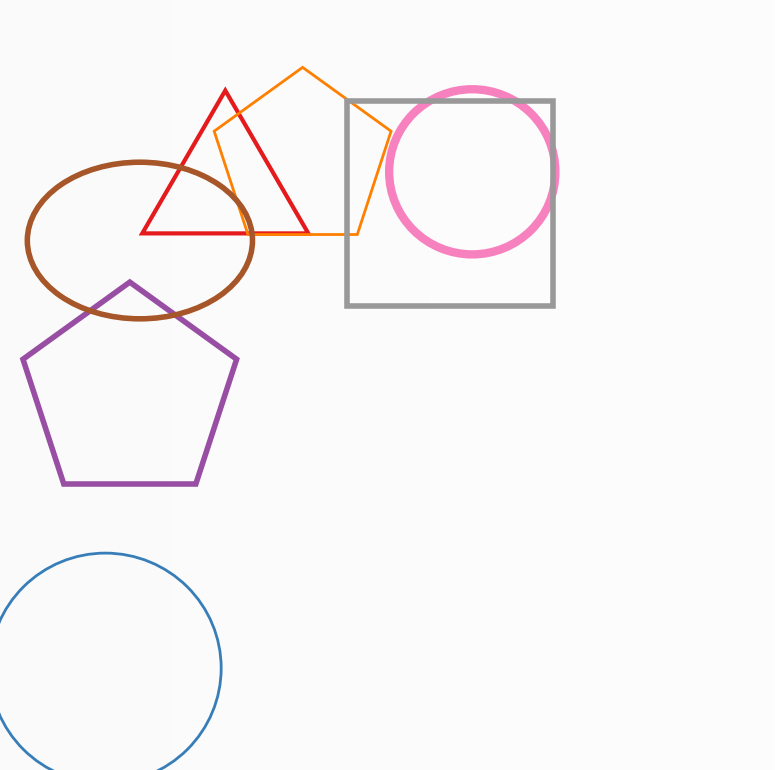[{"shape": "triangle", "thickness": 1.5, "radius": 0.62, "center": [0.291, 0.759]}, {"shape": "circle", "thickness": 1, "radius": 0.75, "center": [0.136, 0.132]}, {"shape": "pentagon", "thickness": 2, "radius": 0.72, "center": [0.167, 0.489]}, {"shape": "pentagon", "thickness": 1, "radius": 0.6, "center": [0.39, 0.793]}, {"shape": "oval", "thickness": 2, "radius": 0.73, "center": [0.181, 0.688]}, {"shape": "circle", "thickness": 3, "radius": 0.54, "center": [0.609, 0.777]}, {"shape": "square", "thickness": 2, "radius": 0.67, "center": [0.581, 0.736]}]